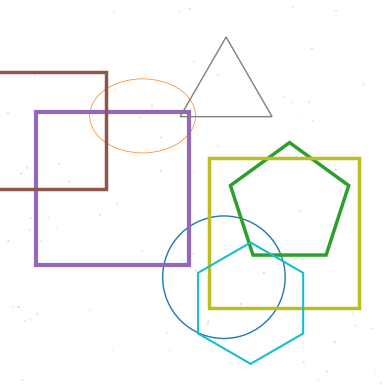[{"shape": "circle", "thickness": 1, "radius": 0.8, "center": [0.582, 0.28]}, {"shape": "oval", "thickness": 0.5, "radius": 0.69, "center": [0.37, 0.699]}, {"shape": "pentagon", "thickness": 2.5, "radius": 0.81, "center": [0.752, 0.468]}, {"shape": "square", "thickness": 3, "radius": 1.0, "center": [0.292, 0.51]}, {"shape": "square", "thickness": 2.5, "radius": 0.76, "center": [0.124, 0.661]}, {"shape": "triangle", "thickness": 1, "radius": 0.69, "center": [0.587, 0.766]}, {"shape": "square", "thickness": 2.5, "radius": 0.97, "center": [0.737, 0.394]}, {"shape": "hexagon", "thickness": 1.5, "radius": 0.79, "center": [0.651, 0.213]}]